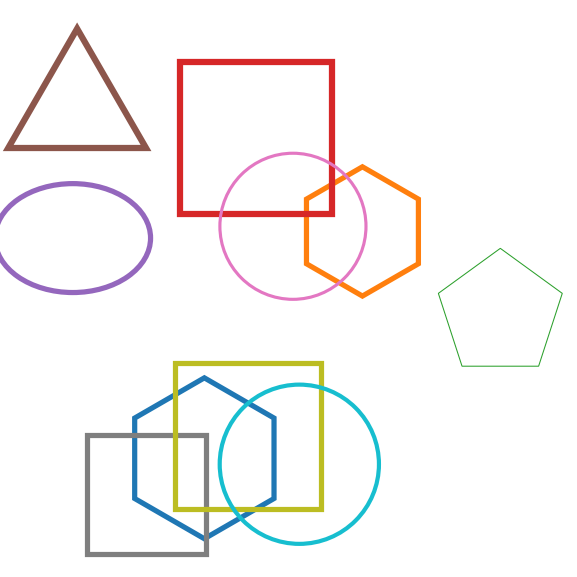[{"shape": "hexagon", "thickness": 2.5, "radius": 0.7, "center": [0.354, 0.206]}, {"shape": "hexagon", "thickness": 2.5, "radius": 0.56, "center": [0.628, 0.598]}, {"shape": "pentagon", "thickness": 0.5, "radius": 0.56, "center": [0.866, 0.456]}, {"shape": "square", "thickness": 3, "radius": 0.66, "center": [0.443, 0.76]}, {"shape": "oval", "thickness": 2.5, "radius": 0.67, "center": [0.126, 0.587]}, {"shape": "triangle", "thickness": 3, "radius": 0.69, "center": [0.134, 0.812]}, {"shape": "circle", "thickness": 1.5, "radius": 0.63, "center": [0.507, 0.607]}, {"shape": "square", "thickness": 2.5, "radius": 0.51, "center": [0.253, 0.142]}, {"shape": "square", "thickness": 2.5, "radius": 0.64, "center": [0.429, 0.244]}, {"shape": "circle", "thickness": 2, "radius": 0.69, "center": [0.518, 0.195]}]